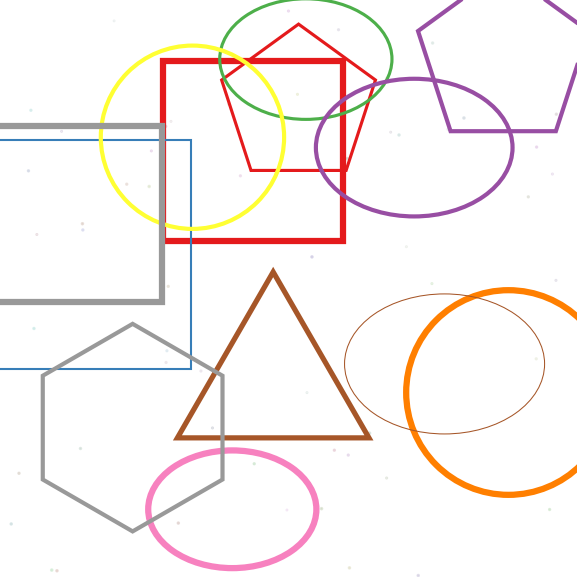[{"shape": "pentagon", "thickness": 1.5, "radius": 0.7, "center": [0.517, 0.817]}, {"shape": "square", "thickness": 3, "radius": 0.78, "center": [0.438, 0.738]}, {"shape": "square", "thickness": 1, "radius": 0.99, "center": [0.132, 0.558]}, {"shape": "oval", "thickness": 1.5, "radius": 0.75, "center": [0.53, 0.897]}, {"shape": "oval", "thickness": 2, "radius": 0.85, "center": [0.717, 0.744]}, {"shape": "pentagon", "thickness": 2, "radius": 0.78, "center": [0.871, 0.897]}, {"shape": "circle", "thickness": 3, "radius": 0.89, "center": [0.881, 0.319]}, {"shape": "circle", "thickness": 2, "radius": 0.79, "center": [0.333, 0.761]}, {"shape": "triangle", "thickness": 2.5, "radius": 0.96, "center": [0.473, 0.337]}, {"shape": "oval", "thickness": 0.5, "radius": 0.87, "center": [0.77, 0.369]}, {"shape": "oval", "thickness": 3, "radius": 0.73, "center": [0.402, 0.117]}, {"shape": "square", "thickness": 3, "radius": 0.76, "center": [0.129, 0.629]}, {"shape": "hexagon", "thickness": 2, "radius": 0.9, "center": [0.23, 0.259]}]